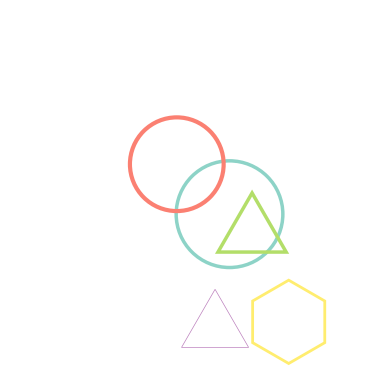[{"shape": "circle", "thickness": 2.5, "radius": 0.69, "center": [0.596, 0.444]}, {"shape": "circle", "thickness": 3, "radius": 0.61, "center": [0.459, 0.573]}, {"shape": "triangle", "thickness": 2.5, "radius": 0.51, "center": [0.655, 0.396]}, {"shape": "triangle", "thickness": 0.5, "radius": 0.5, "center": [0.559, 0.148]}, {"shape": "hexagon", "thickness": 2, "radius": 0.54, "center": [0.75, 0.164]}]